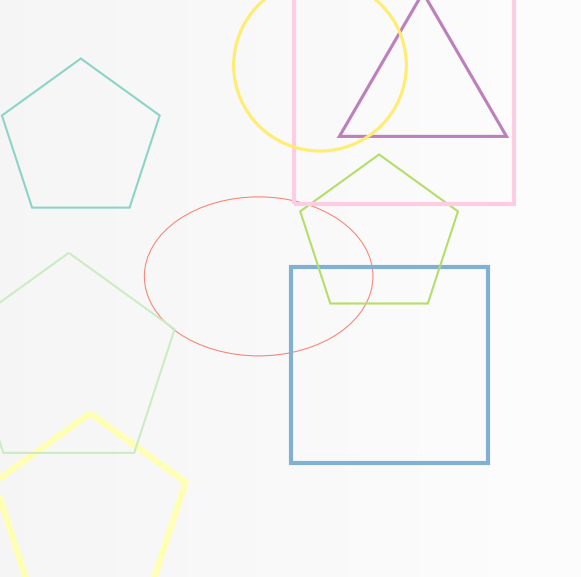[{"shape": "pentagon", "thickness": 1, "radius": 0.71, "center": [0.139, 0.755]}, {"shape": "pentagon", "thickness": 3, "radius": 0.86, "center": [0.155, 0.111]}, {"shape": "oval", "thickness": 0.5, "radius": 0.98, "center": [0.445, 0.521]}, {"shape": "square", "thickness": 2, "radius": 0.85, "center": [0.67, 0.367]}, {"shape": "pentagon", "thickness": 1, "radius": 0.71, "center": [0.652, 0.589]}, {"shape": "square", "thickness": 2, "radius": 0.95, "center": [0.695, 0.835]}, {"shape": "triangle", "thickness": 1.5, "radius": 0.83, "center": [0.728, 0.846]}, {"shape": "pentagon", "thickness": 1, "radius": 0.96, "center": [0.118, 0.37]}, {"shape": "circle", "thickness": 1.5, "radius": 0.74, "center": [0.551, 0.886]}]